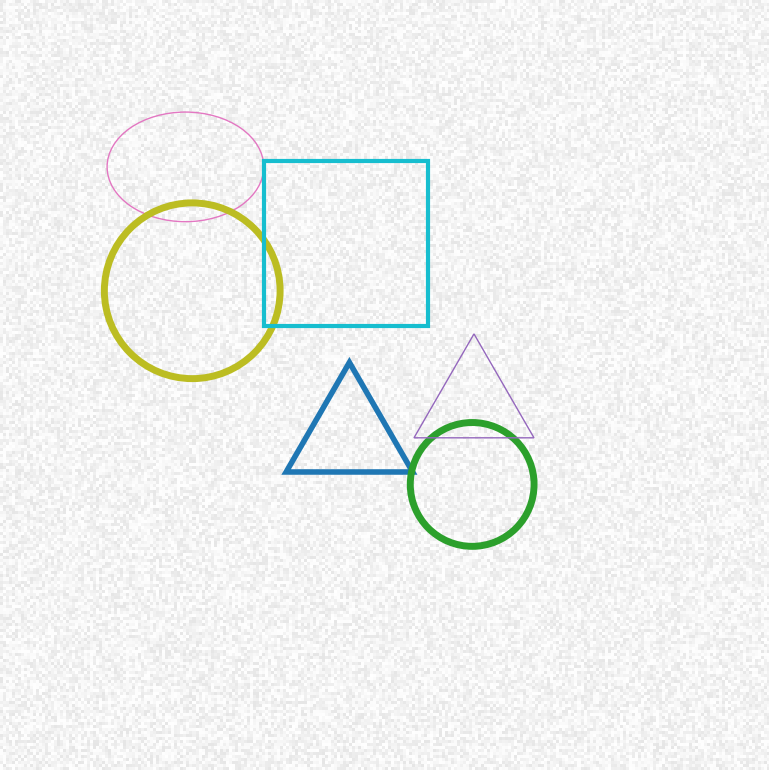[{"shape": "triangle", "thickness": 2, "radius": 0.47, "center": [0.454, 0.434]}, {"shape": "circle", "thickness": 2.5, "radius": 0.4, "center": [0.613, 0.371]}, {"shape": "triangle", "thickness": 0.5, "radius": 0.45, "center": [0.616, 0.476]}, {"shape": "oval", "thickness": 0.5, "radius": 0.51, "center": [0.241, 0.783]}, {"shape": "circle", "thickness": 2.5, "radius": 0.57, "center": [0.25, 0.622]}, {"shape": "square", "thickness": 1.5, "radius": 0.53, "center": [0.449, 0.684]}]